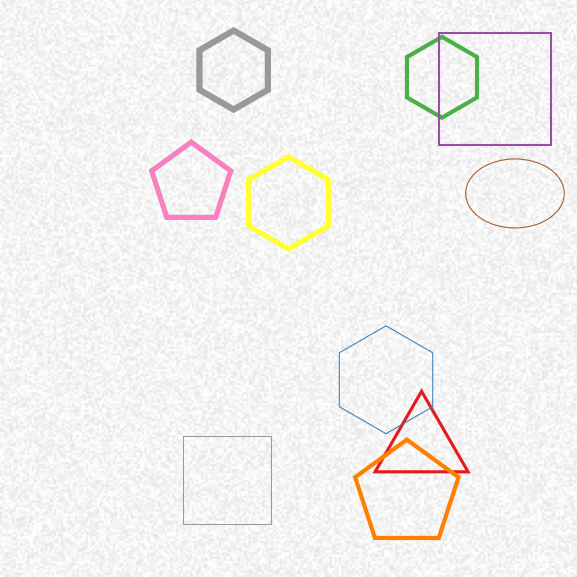[{"shape": "triangle", "thickness": 1.5, "radius": 0.46, "center": [0.73, 0.229]}, {"shape": "hexagon", "thickness": 0.5, "radius": 0.47, "center": [0.668, 0.342]}, {"shape": "hexagon", "thickness": 2, "radius": 0.35, "center": [0.765, 0.865]}, {"shape": "square", "thickness": 1, "radius": 0.48, "center": [0.857, 0.845]}, {"shape": "pentagon", "thickness": 2, "radius": 0.47, "center": [0.705, 0.144]}, {"shape": "hexagon", "thickness": 2.5, "radius": 0.4, "center": [0.5, 0.648]}, {"shape": "oval", "thickness": 0.5, "radius": 0.43, "center": [0.892, 0.664]}, {"shape": "pentagon", "thickness": 2.5, "radius": 0.36, "center": [0.331, 0.681]}, {"shape": "square", "thickness": 0.5, "radius": 0.38, "center": [0.393, 0.168]}, {"shape": "hexagon", "thickness": 3, "radius": 0.34, "center": [0.405, 0.878]}]